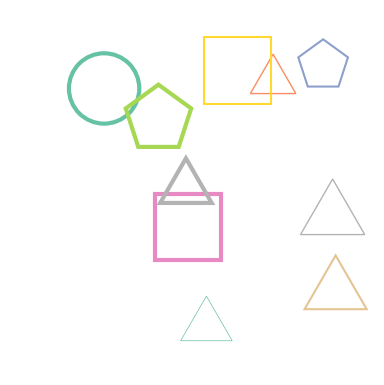[{"shape": "circle", "thickness": 3, "radius": 0.46, "center": [0.27, 0.77]}, {"shape": "triangle", "thickness": 0.5, "radius": 0.39, "center": [0.536, 0.154]}, {"shape": "triangle", "thickness": 1, "radius": 0.34, "center": [0.709, 0.791]}, {"shape": "pentagon", "thickness": 1.5, "radius": 0.34, "center": [0.839, 0.83]}, {"shape": "square", "thickness": 3, "radius": 0.43, "center": [0.489, 0.41]}, {"shape": "pentagon", "thickness": 3, "radius": 0.45, "center": [0.412, 0.691]}, {"shape": "square", "thickness": 1.5, "radius": 0.44, "center": [0.616, 0.817]}, {"shape": "triangle", "thickness": 1.5, "radius": 0.47, "center": [0.872, 0.243]}, {"shape": "triangle", "thickness": 1, "radius": 0.48, "center": [0.864, 0.439]}, {"shape": "triangle", "thickness": 3, "radius": 0.39, "center": [0.483, 0.512]}]